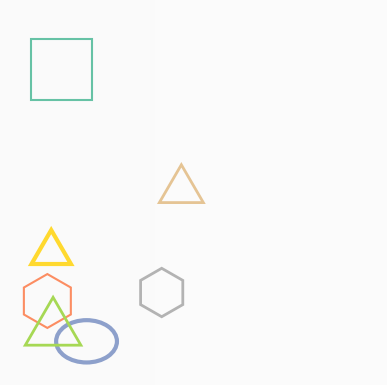[{"shape": "square", "thickness": 1.5, "radius": 0.39, "center": [0.158, 0.819]}, {"shape": "hexagon", "thickness": 1.5, "radius": 0.35, "center": [0.122, 0.218]}, {"shape": "oval", "thickness": 3, "radius": 0.39, "center": [0.223, 0.113]}, {"shape": "triangle", "thickness": 2, "radius": 0.41, "center": [0.137, 0.145]}, {"shape": "triangle", "thickness": 3, "radius": 0.29, "center": [0.132, 0.344]}, {"shape": "triangle", "thickness": 2, "radius": 0.33, "center": [0.468, 0.507]}, {"shape": "hexagon", "thickness": 2, "radius": 0.31, "center": [0.417, 0.24]}]